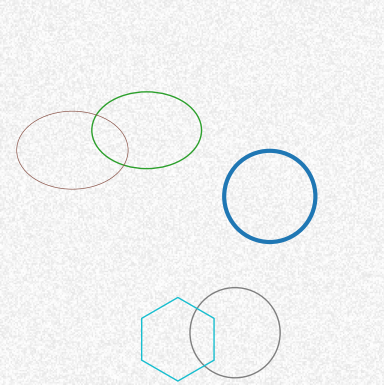[{"shape": "circle", "thickness": 3, "radius": 0.59, "center": [0.701, 0.49]}, {"shape": "oval", "thickness": 1, "radius": 0.71, "center": [0.381, 0.662]}, {"shape": "oval", "thickness": 0.5, "radius": 0.72, "center": [0.188, 0.61]}, {"shape": "circle", "thickness": 1, "radius": 0.59, "center": [0.611, 0.136]}, {"shape": "hexagon", "thickness": 1, "radius": 0.54, "center": [0.462, 0.119]}]